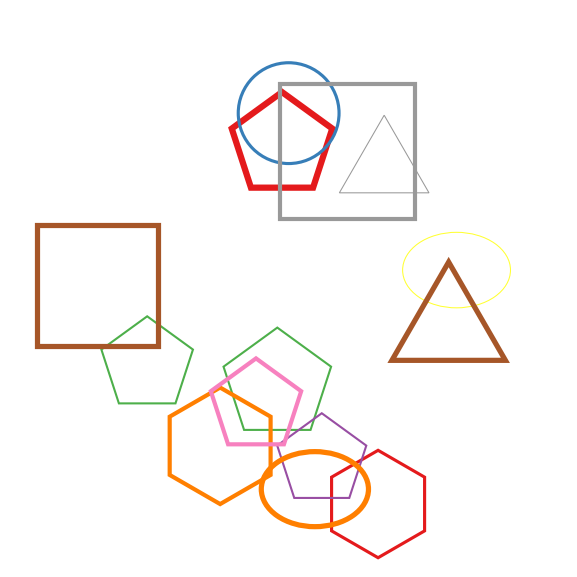[{"shape": "hexagon", "thickness": 1.5, "radius": 0.46, "center": [0.655, 0.126]}, {"shape": "pentagon", "thickness": 3, "radius": 0.46, "center": [0.488, 0.748]}, {"shape": "circle", "thickness": 1.5, "radius": 0.44, "center": [0.5, 0.803]}, {"shape": "pentagon", "thickness": 1, "radius": 0.42, "center": [0.255, 0.368]}, {"shape": "pentagon", "thickness": 1, "radius": 0.49, "center": [0.48, 0.334]}, {"shape": "pentagon", "thickness": 1, "radius": 0.41, "center": [0.557, 0.202]}, {"shape": "hexagon", "thickness": 2, "radius": 0.5, "center": [0.381, 0.227]}, {"shape": "oval", "thickness": 2.5, "radius": 0.46, "center": [0.545, 0.152]}, {"shape": "oval", "thickness": 0.5, "radius": 0.47, "center": [0.791, 0.531]}, {"shape": "square", "thickness": 2.5, "radius": 0.52, "center": [0.169, 0.504]}, {"shape": "triangle", "thickness": 2.5, "radius": 0.57, "center": [0.777, 0.432]}, {"shape": "pentagon", "thickness": 2, "radius": 0.41, "center": [0.443, 0.296]}, {"shape": "triangle", "thickness": 0.5, "radius": 0.45, "center": [0.665, 0.71]}, {"shape": "square", "thickness": 2, "radius": 0.59, "center": [0.601, 0.737]}]